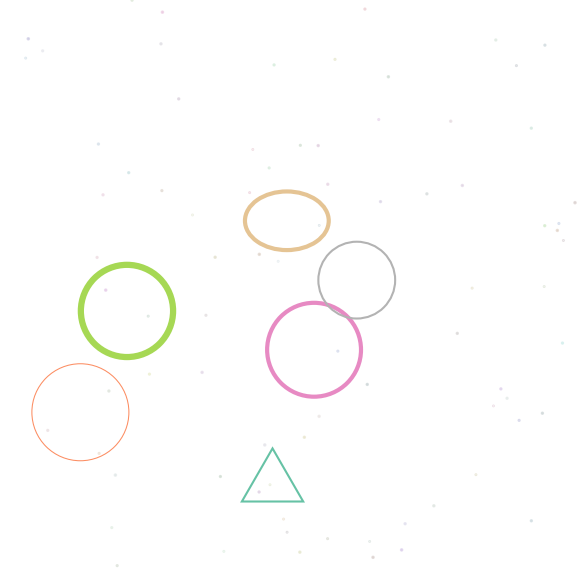[{"shape": "triangle", "thickness": 1, "radius": 0.31, "center": [0.472, 0.161]}, {"shape": "circle", "thickness": 0.5, "radius": 0.42, "center": [0.139, 0.285]}, {"shape": "circle", "thickness": 2, "radius": 0.41, "center": [0.544, 0.394]}, {"shape": "circle", "thickness": 3, "radius": 0.4, "center": [0.22, 0.461]}, {"shape": "oval", "thickness": 2, "radius": 0.36, "center": [0.497, 0.617]}, {"shape": "circle", "thickness": 1, "radius": 0.33, "center": [0.618, 0.514]}]